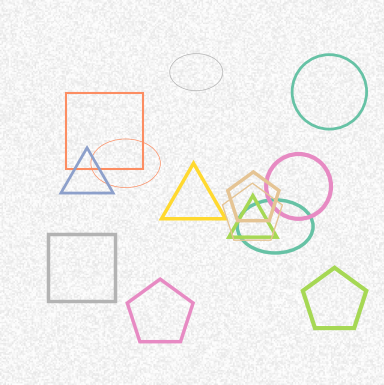[{"shape": "oval", "thickness": 2.5, "radius": 0.49, "center": [0.715, 0.412]}, {"shape": "circle", "thickness": 2, "radius": 0.48, "center": [0.856, 0.761]}, {"shape": "oval", "thickness": 0.5, "radius": 0.45, "center": [0.326, 0.576]}, {"shape": "square", "thickness": 1.5, "radius": 0.5, "center": [0.271, 0.659]}, {"shape": "triangle", "thickness": 2, "radius": 0.39, "center": [0.226, 0.538]}, {"shape": "circle", "thickness": 3, "radius": 0.42, "center": [0.776, 0.516]}, {"shape": "pentagon", "thickness": 2.5, "radius": 0.45, "center": [0.416, 0.185]}, {"shape": "pentagon", "thickness": 3, "radius": 0.43, "center": [0.869, 0.218]}, {"shape": "triangle", "thickness": 2.5, "radius": 0.36, "center": [0.657, 0.42]}, {"shape": "triangle", "thickness": 2.5, "radius": 0.48, "center": [0.503, 0.48]}, {"shape": "pentagon", "thickness": 2.5, "radius": 0.35, "center": [0.658, 0.483]}, {"shape": "pentagon", "thickness": 1, "radius": 0.41, "center": [0.656, 0.442]}, {"shape": "oval", "thickness": 0.5, "radius": 0.34, "center": [0.51, 0.813]}, {"shape": "square", "thickness": 2.5, "radius": 0.43, "center": [0.212, 0.306]}]